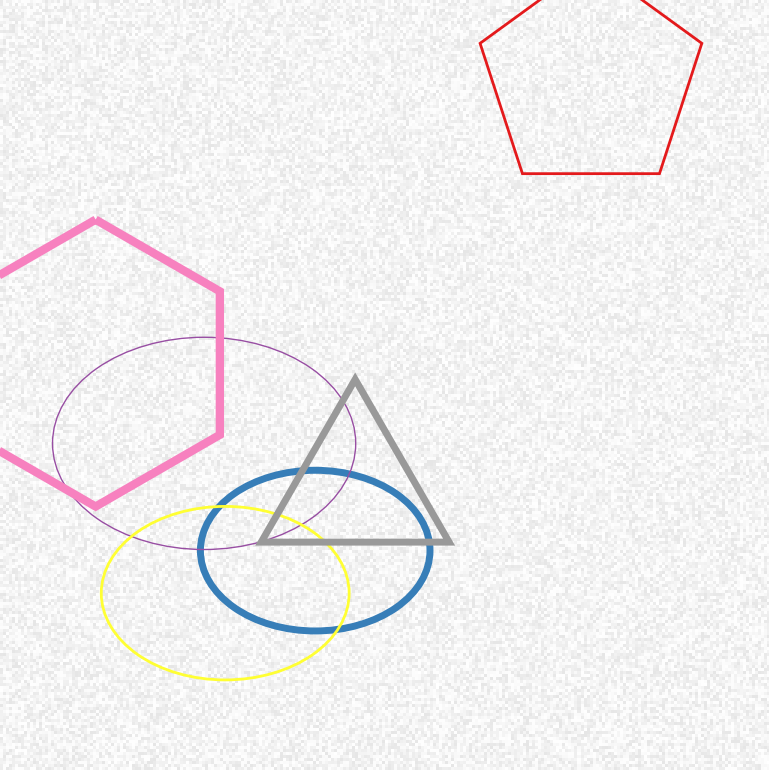[{"shape": "pentagon", "thickness": 1, "radius": 0.76, "center": [0.767, 0.897]}, {"shape": "oval", "thickness": 2.5, "radius": 0.75, "center": [0.409, 0.285]}, {"shape": "oval", "thickness": 0.5, "radius": 0.98, "center": [0.265, 0.424]}, {"shape": "oval", "thickness": 1, "radius": 0.8, "center": [0.292, 0.23]}, {"shape": "hexagon", "thickness": 3, "radius": 0.93, "center": [0.124, 0.528]}, {"shape": "triangle", "thickness": 2.5, "radius": 0.7, "center": [0.461, 0.366]}]